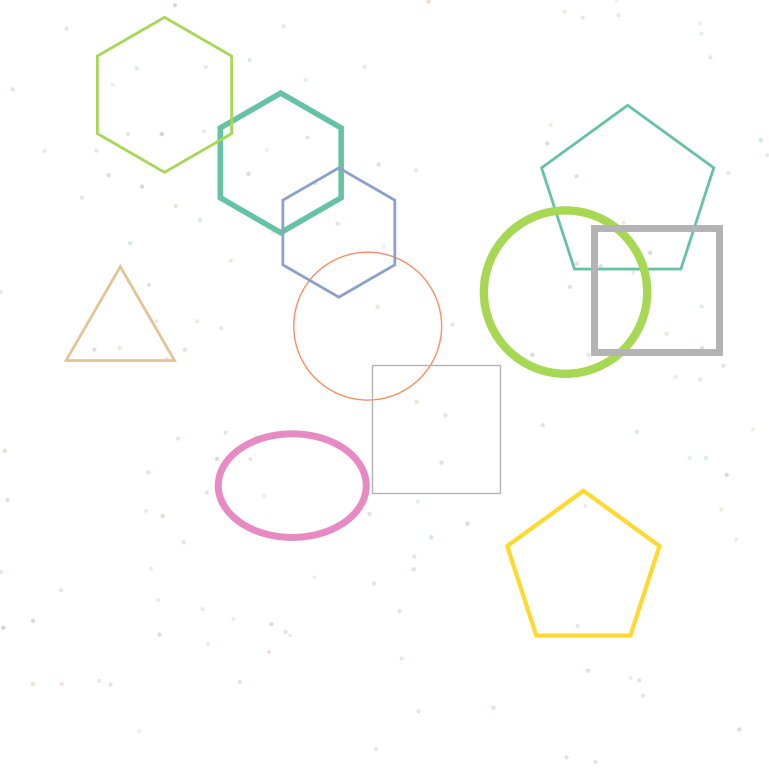[{"shape": "hexagon", "thickness": 2, "radius": 0.45, "center": [0.365, 0.788]}, {"shape": "pentagon", "thickness": 1, "radius": 0.59, "center": [0.815, 0.746]}, {"shape": "circle", "thickness": 0.5, "radius": 0.48, "center": [0.478, 0.576]}, {"shape": "hexagon", "thickness": 1, "radius": 0.42, "center": [0.44, 0.698]}, {"shape": "oval", "thickness": 2.5, "radius": 0.48, "center": [0.38, 0.369]}, {"shape": "circle", "thickness": 3, "radius": 0.53, "center": [0.734, 0.621]}, {"shape": "hexagon", "thickness": 1, "radius": 0.5, "center": [0.214, 0.877]}, {"shape": "pentagon", "thickness": 1.5, "radius": 0.52, "center": [0.758, 0.259]}, {"shape": "triangle", "thickness": 1, "radius": 0.41, "center": [0.156, 0.572]}, {"shape": "square", "thickness": 0.5, "radius": 0.41, "center": [0.566, 0.443]}, {"shape": "square", "thickness": 2.5, "radius": 0.4, "center": [0.853, 0.624]}]